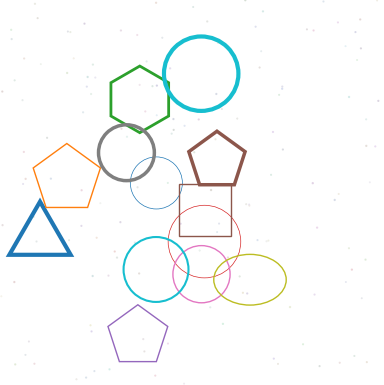[{"shape": "circle", "thickness": 0.5, "radius": 0.34, "center": [0.406, 0.525]}, {"shape": "triangle", "thickness": 3, "radius": 0.46, "center": [0.104, 0.384]}, {"shape": "pentagon", "thickness": 1, "radius": 0.46, "center": [0.174, 0.535]}, {"shape": "hexagon", "thickness": 2, "radius": 0.43, "center": [0.363, 0.742]}, {"shape": "circle", "thickness": 0.5, "radius": 0.47, "center": [0.531, 0.373]}, {"shape": "pentagon", "thickness": 1, "radius": 0.41, "center": [0.358, 0.127]}, {"shape": "square", "thickness": 1, "radius": 0.34, "center": [0.532, 0.455]}, {"shape": "pentagon", "thickness": 2.5, "radius": 0.38, "center": [0.564, 0.582]}, {"shape": "circle", "thickness": 1, "radius": 0.37, "center": [0.523, 0.288]}, {"shape": "circle", "thickness": 2.5, "radius": 0.36, "center": [0.328, 0.603]}, {"shape": "oval", "thickness": 1, "radius": 0.47, "center": [0.649, 0.273]}, {"shape": "circle", "thickness": 3, "radius": 0.48, "center": [0.523, 0.809]}, {"shape": "circle", "thickness": 1.5, "radius": 0.42, "center": [0.405, 0.3]}]